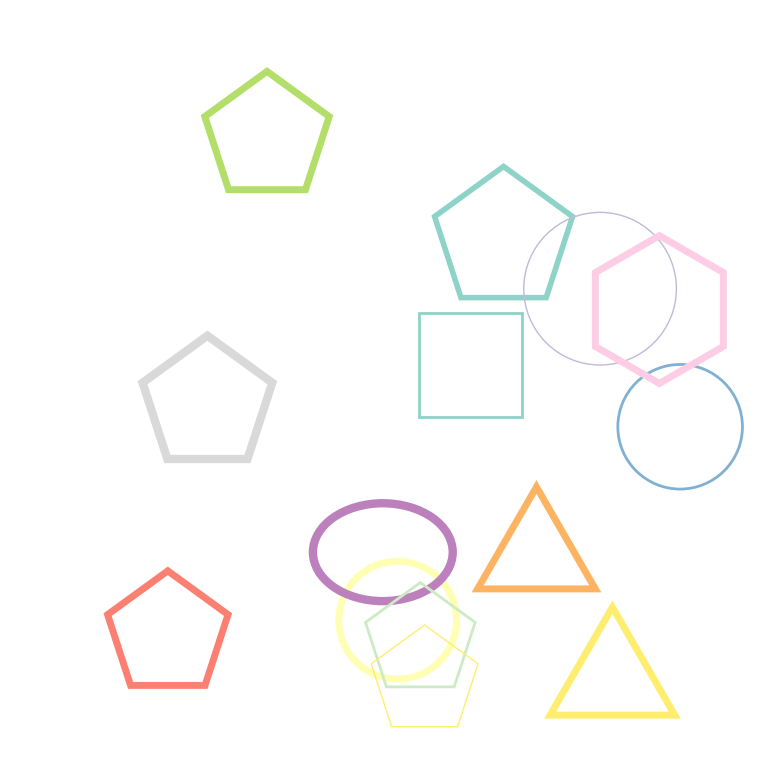[{"shape": "pentagon", "thickness": 2, "radius": 0.47, "center": [0.654, 0.69]}, {"shape": "square", "thickness": 1, "radius": 0.34, "center": [0.611, 0.526]}, {"shape": "circle", "thickness": 2.5, "radius": 0.38, "center": [0.516, 0.195]}, {"shape": "circle", "thickness": 0.5, "radius": 0.5, "center": [0.779, 0.625]}, {"shape": "pentagon", "thickness": 2.5, "radius": 0.41, "center": [0.218, 0.176]}, {"shape": "circle", "thickness": 1, "radius": 0.4, "center": [0.883, 0.446]}, {"shape": "triangle", "thickness": 2.5, "radius": 0.44, "center": [0.697, 0.279]}, {"shape": "pentagon", "thickness": 2.5, "radius": 0.42, "center": [0.347, 0.822]}, {"shape": "hexagon", "thickness": 2.5, "radius": 0.48, "center": [0.856, 0.598]}, {"shape": "pentagon", "thickness": 3, "radius": 0.44, "center": [0.269, 0.476]}, {"shape": "oval", "thickness": 3, "radius": 0.45, "center": [0.497, 0.283]}, {"shape": "pentagon", "thickness": 1, "radius": 0.37, "center": [0.546, 0.169]}, {"shape": "pentagon", "thickness": 0.5, "radius": 0.36, "center": [0.551, 0.115]}, {"shape": "triangle", "thickness": 2.5, "radius": 0.47, "center": [0.795, 0.118]}]